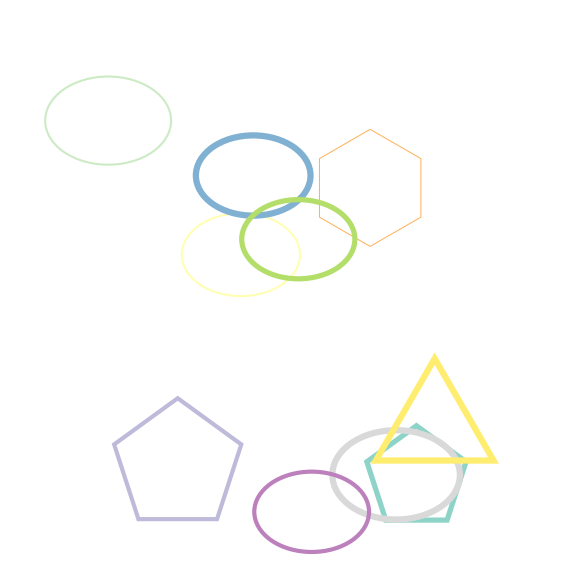[{"shape": "pentagon", "thickness": 2.5, "radius": 0.45, "center": [0.721, 0.172]}, {"shape": "oval", "thickness": 1, "radius": 0.51, "center": [0.417, 0.558]}, {"shape": "pentagon", "thickness": 2, "radius": 0.58, "center": [0.308, 0.194]}, {"shape": "oval", "thickness": 3, "radius": 0.5, "center": [0.438, 0.695]}, {"shape": "hexagon", "thickness": 0.5, "radius": 0.51, "center": [0.641, 0.674]}, {"shape": "oval", "thickness": 2.5, "radius": 0.49, "center": [0.517, 0.585]}, {"shape": "oval", "thickness": 3, "radius": 0.55, "center": [0.686, 0.177]}, {"shape": "oval", "thickness": 2, "radius": 0.5, "center": [0.54, 0.113]}, {"shape": "oval", "thickness": 1, "radius": 0.55, "center": [0.187, 0.79]}, {"shape": "triangle", "thickness": 3, "radius": 0.59, "center": [0.753, 0.261]}]